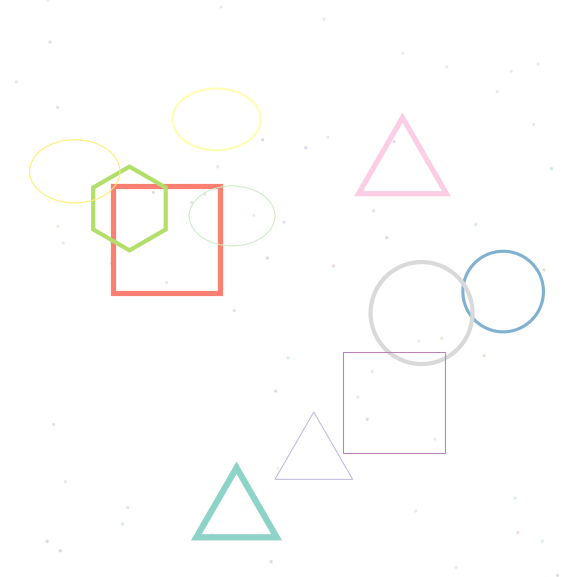[{"shape": "triangle", "thickness": 3, "radius": 0.4, "center": [0.41, 0.109]}, {"shape": "oval", "thickness": 1, "radius": 0.38, "center": [0.375, 0.793]}, {"shape": "triangle", "thickness": 0.5, "radius": 0.39, "center": [0.543, 0.208]}, {"shape": "square", "thickness": 2.5, "radius": 0.46, "center": [0.288, 0.584]}, {"shape": "circle", "thickness": 1.5, "radius": 0.35, "center": [0.871, 0.494]}, {"shape": "hexagon", "thickness": 2, "radius": 0.36, "center": [0.224, 0.638]}, {"shape": "triangle", "thickness": 2.5, "radius": 0.44, "center": [0.697, 0.708]}, {"shape": "circle", "thickness": 2, "radius": 0.44, "center": [0.73, 0.457]}, {"shape": "square", "thickness": 0.5, "radius": 0.44, "center": [0.683, 0.302]}, {"shape": "oval", "thickness": 0.5, "radius": 0.37, "center": [0.402, 0.625]}, {"shape": "oval", "thickness": 0.5, "radius": 0.39, "center": [0.129, 0.702]}]